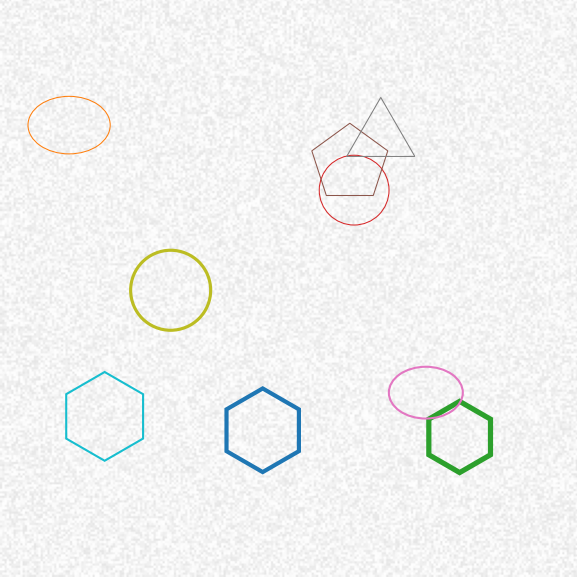[{"shape": "hexagon", "thickness": 2, "radius": 0.36, "center": [0.455, 0.254]}, {"shape": "oval", "thickness": 0.5, "radius": 0.36, "center": [0.12, 0.782]}, {"shape": "hexagon", "thickness": 2.5, "radius": 0.31, "center": [0.796, 0.242]}, {"shape": "circle", "thickness": 0.5, "radius": 0.3, "center": [0.613, 0.67]}, {"shape": "pentagon", "thickness": 0.5, "radius": 0.35, "center": [0.606, 0.717]}, {"shape": "oval", "thickness": 1, "radius": 0.32, "center": [0.737, 0.319]}, {"shape": "triangle", "thickness": 0.5, "radius": 0.34, "center": [0.659, 0.762]}, {"shape": "circle", "thickness": 1.5, "radius": 0.35, "center": [0.295, 0.497]}, {"shape": "hexagon", "thickness": 1, "radius": 0.38, "center": [0.181, 0.278]}]